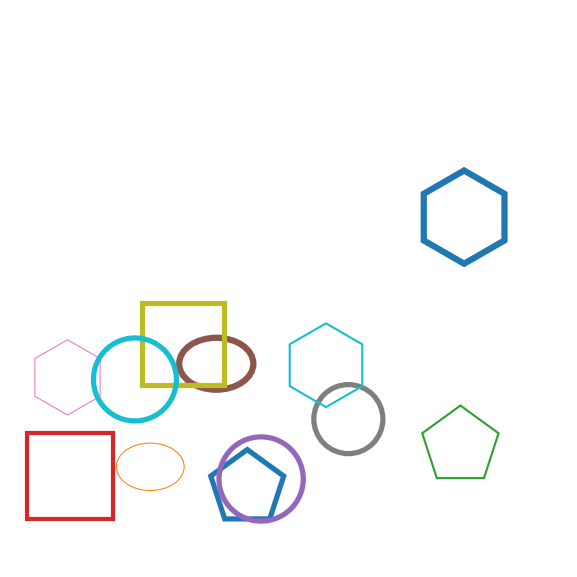[{"shape": "hexagon", "thickness": 3, "radius": 0.4, "center": [0.804, 0.623]}, {"shape": "pentagon", "thickness": 2.5, "radius": 0.33, "center": [0.428, 0.154]}, {"shape": "oval", "thickness": 0.5, "radius": 0.29, "center": [0.26, 0.191]}, {"shape": "pentagon", "thickness": 1, "radius": 0.35, "center": [0.797, 0.227]}, {"shape": "square", "thickness": 2, "radius": 0.37, "center": [0.121, 0.174]}, {"shape": "circle", "thickness": 2.5, "radius": 0.36, "center": [0.452, 0.17]}, {"shape": "oval", "thickness": 3, "radius": 0.32, "center": [0.375, 0.369]}, {"shape": "hexagon", "thickness": 0.5, "radius": 0.33, "center": [0.117, 0.346]}, {"shape": "circle", "thickness": 2.5, "radius": 0.3, "center": [0.603, 0.273]}, {"shape": "square", "thickness": 2.5, "radius": 0.35, "center": [0.317, 0.403]}, {"shape": "hexagon", "thickness": 1, "radius": 0.36, "center": [0.564, 0.367]}, {"shape": "circle", "thickness": 2.5, "radius": 0.36, "center": [0.234, 0.342]}]